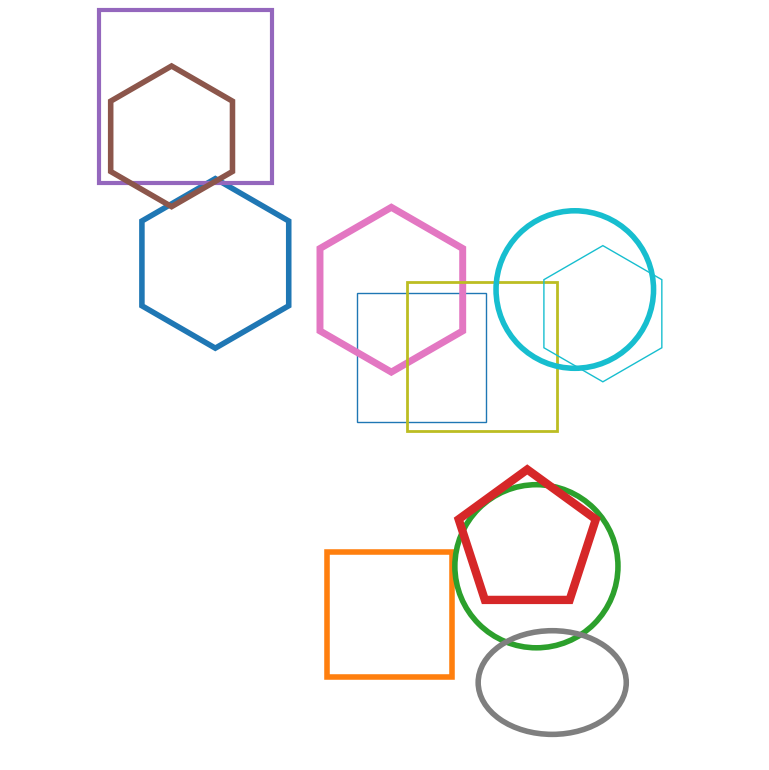[{"shape": "hexagon", "thickness": 2, "radius": 0.55, "center": [0.28, 0.658]}, {"shape": "square", "thickness": 0.5, "radius": 0.42, "center": [0.547, 0.536]}, {"shape": "square", "thickness": 2, "radius": 0.4, "center": [0.506, 0.202]}, {"shape": "circle", "thickness": 2, "radius": 0.53, "center": [0.697, 0.265]}, {"shape": "pentagon", "thickness": 3, "radius": 0.47, "center": [0.685, 0.297]}, {"shape": "square", "thickness": 1.5, "radius": 0.56, "center": [0.241, 0.875]}, {"shape": "hexagon", "thickness": 2, "radius": 0.46, "center": [0.223, 0.823]}, {"shape": "hexagon", "thickness": 2.5, "radius": 0.54, "center": [0.508, 0.624]}, {"shape": "oval", "thickness": 2, "radius": 0.48, "center": [0.717, 0.114]}, {"shape": "square", "thickness": 1, "radius": 0.49, "center": [0.626, 0.537]}, {"shape": "circle", "thickness": 2, "radius": 0.51, "center": [0.746, 0.624]}, {"shape": "hexagon", "thickness": 0.5, "radius": 0.44, "center": [0.783, 0.593]}]